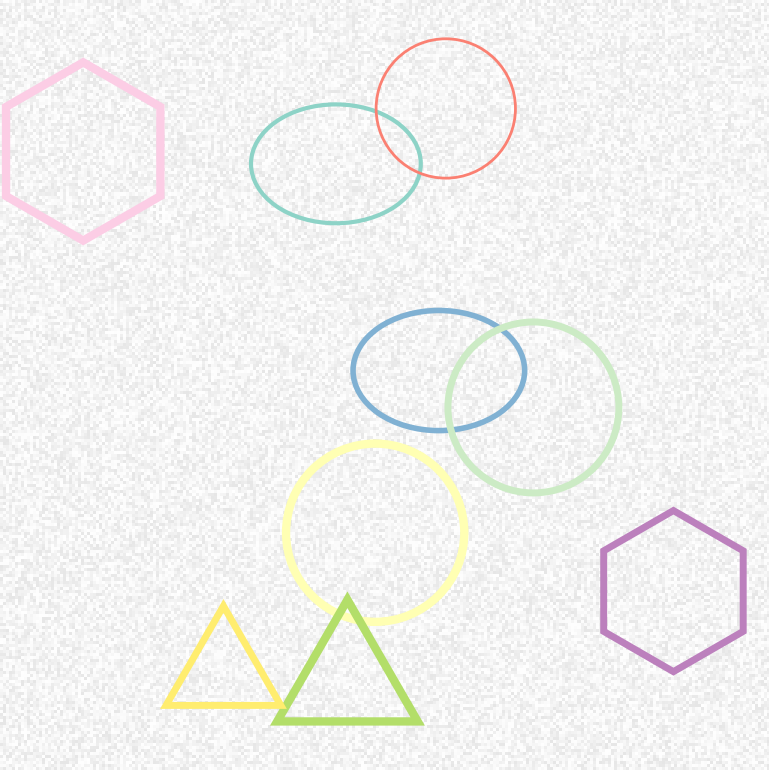[{"shape": "oval", "thickness": 1.5, "radius": 0.55, "center": [0.436, 0.787]}, {"shape": "circle", "thickness": 3, "radius": 0.58, "center": [0.487, 0.308]}, {"shape": "circle", "thickness": 1, "radius": 0.45, "center": [0.579, 0.859]}, {"shape": "oval", "thickness": 2, "radius": 0.56, "center": [0.57, 0.519]}, {"shape": "triangle", "thickness": 3, "radius": 0.53, "center": [0.451, 0.116]}, {"shape": "hexagon", "thickness": 3, "radius": 0.58, "center": [0.108, 0.803]}, {"shape": "hexagon", "thickness": 2.5, "radius": 0.52, "center": [0.875, 0.232]}, {"shape": "circle", "thickness": 2.5, "radius": 0.56, "center": [0.693, 0.471]}, {"shape": "triangle", "thickness": 2.5, "radius": 0.43, "center": [0.29, 0.127]}]